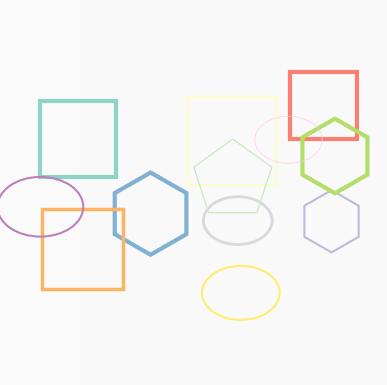[{"shape": "square", "thickness": 3, "radius": 0.49, "center": [0.202, 0.639]}, {"shape": "square", "thickness": 1, "radius": 0.57, "center": [0.598, 0.635]}, {"shape": "hexagon", "thickness": 1.5, "radius": 0.4, "center": [0.856, 0.425]}, {"shape": "square", "thickness": 3, "radius": 0.43, "center": [0.835, 0.727]}, {"shape": "hexagon", "thickness": 3, "radius": 0.53, "center": [0.389, 0.445]}, {"shape": "square", "thickness": 2.5, "radius": 0.52, "center": [0.212, 0.353]}, {"shape": "hexagon", "thickness": 3, "radius": 0.48, "center": [0.864, 0.595]}, {"shape": "oval", "thickness": 0.5, "radius": 0.44, "center": [0.745, 0.637]}, {"shape": "oval", "thickness": 2, "radius": 0.44, "center": [0.614, 0.427]}, {"shape": "oval", "thickness": 1.5, "radius": 0.55, "center": [0.104, 0.463]}, {"shape": "pentagon", "thickness": 1, "radius": 0.53, "center": [0.601, 0.533]}, {"shape": "oval", "thickness": 1.5, "radius": 0.5, "center": [0.622, 0.239]}]